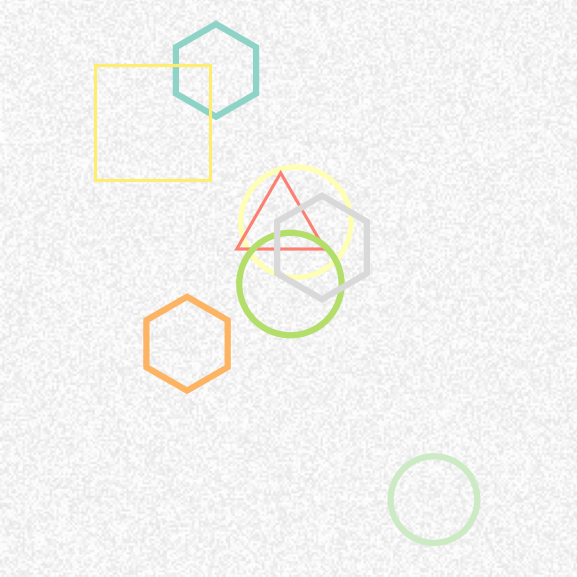[{"shape": "hexagon", "thickness": 3, "radius": 0.4, "center": [0.374, 0.877]}, {"shape": "circle", "thickness": 2.5, "radius": 0.48, "center": [0.512, 0.614]}, {"shape": "triangle", "thickness": 1.5, "radius": 0.44, "center": [0.486, 0.612]}, {"shape": "hexagon", "thickness": 3, "radius": 0.41, "center": [0.324, 0.404]}, {"shape": "circle", "thickness": 3, "radius": 0.44, "center": [0.503, 0.507]}, {"shape": "hexagon", "thickness": 3, "radius": 0.45, "center": [0.558, 0.571]}, {"shape": "circle", "thickness": 3, "radius": 0.38, "center": [0.751, 0.134]}, {"shape": "square", "thickness": 1.5, "radius": 0.5, "center": [0.264, 0.787]}]